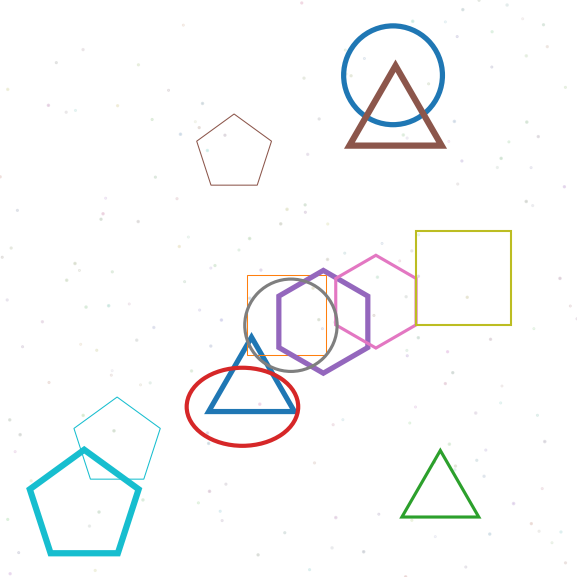[{"shape": "circle", "thickness": 2.5, "radius": 0.43, "center": [0.681, 0.869]}, {"shape": "triangle", "thickness": 2.5, "radius": 0.43, "center": [0.436, 0.329]}, {"shape": "square", "thickness": 0.5, "radius": 0.34, "center": [0.497, 0.454]}, {"shape": "triangle", "thickness": 1.5, "radius": 0.38, "center": [0.762, 0.142]}, {"shape": "oval", "thickness": 2, "radius": 0.48, "center": [0.42, 0.295]}, {"shape": "hexagon", "thickness": 2.5, "radius": 0.44, "center": [0.56, 0.442]}, {"shape": "triangle", "thickness": 3, "radius": 0.46, "center": [0.685, 0.793]}, {"shape": "pentagon", "thickness": 0.5, "radius": 0.34, "center": [0.405, 0.734]}, {"shape": "hexagon", "thickness": 1.5, "radius": 0.4, "center": [0.651, 0.477]}, {"shape": "circle", "thickness": 1.5, "radius": 0.4, "center": [0.504, 0.436]}, {"shape": "square", "thickness": 1, "radius": 0.41, "center": [0.803, 0.517]}, {"shape": "pentagon", "thickness": 3, "radius": 0.5, "center": [0.146, 0.121]}, {"shape": "pentagon", "thickness": 0.5, "radius": 0.39, "center": [0.203, 0.233]}]